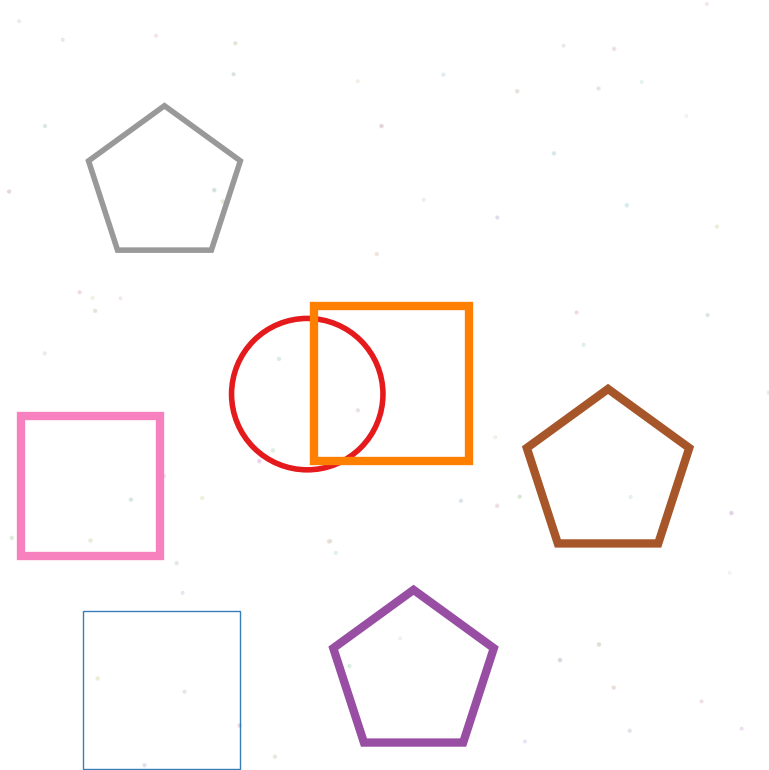[{"shape": "circle", "thickness": 2, "radius": 0.49, "center": [0.399, 0.488]}, {"shape": "square", "thickness": 0.5, "radius": 0.51, "center": [0.21, 0.104]}, {"shape": "pentagon", "thickness": 3, "radius": 0.55, "center": [0.537, 0.124]}, {"shape": "square", "thickness": 3, "radius": 0.5, "center": [0.509, 0.502]}, {"shape": "pentagon", "thickness": 3, "radius": 0.55, "center": [0.79, 0.384]}, {"shape": "square", "thickness": 3, "radius": 0.45, "center": [0.118, 0.369]}, {"shape": "pentagon", "thickness": 2, "radius": 0.52, "center": [0.214, 0.759]}]